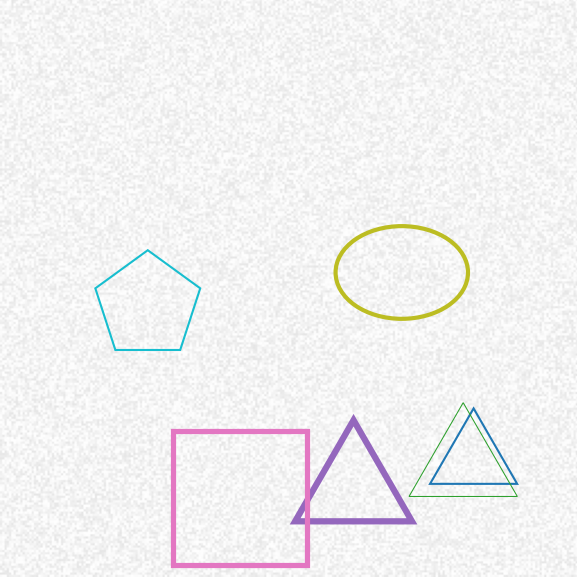[{"shape": "triangle", "thickness": 1, "radius": 0.44, "center": [0.82, 0.205]}, {"shape": "triangle", "thickness": 0.5, "radius": 0.54, "center": [0.802, 0.194]}, {"shape": "triangle", "thickness": 3, "radius": 0.58, "center": [0.612, 0.155]}, {"shape": "square", "thickness": 2.5, "radius": 0.58, "center": [0.416, 0.136]}, {"shape": "oval", "thickness": 2, "radius": 0.57, "center": [0.696, 0.527]}, {"shape": "pentagon", "thickness": 1, "radius": 0.48, "center": [0.256, 0.47]}]